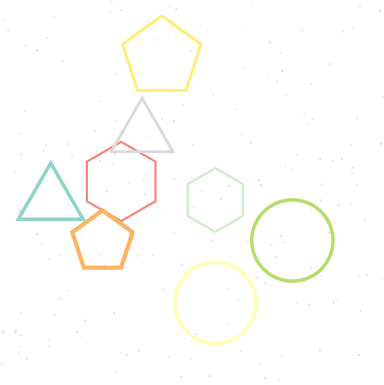[{"shape": "triangle", "thickness": 2.5, "radius": 0.49, "center": [0.132, 0.479]}, {"shape": "circle", "thickness": 2.5, "radius": 0.53, "center": [0.56, 0.213]}, {"shape": "hexagon", "thickness": 1.5, "radius": 0.51, "center": [0.315, 0.529]}, {"shape": "pentagon", "thickness": 3, "radius": 0.41, "center": [0.266, 0.371]}, {"shape": "circle", "thickness": 2.5, "radius": 0.53, "center": [0.759, 0.375]}, {"shape": "triangle", "thickness": 2, "radius": 0.46, "center": [0.369, 0.652]}, {"shape": "hexagon", "thickness": 1.5, "radius": 0.41, "center": [0.559, 0.48]}, {"shape": "pentagon", "thickness": 2, "radius": 0.54, "center": [0.42, 0.852]}]